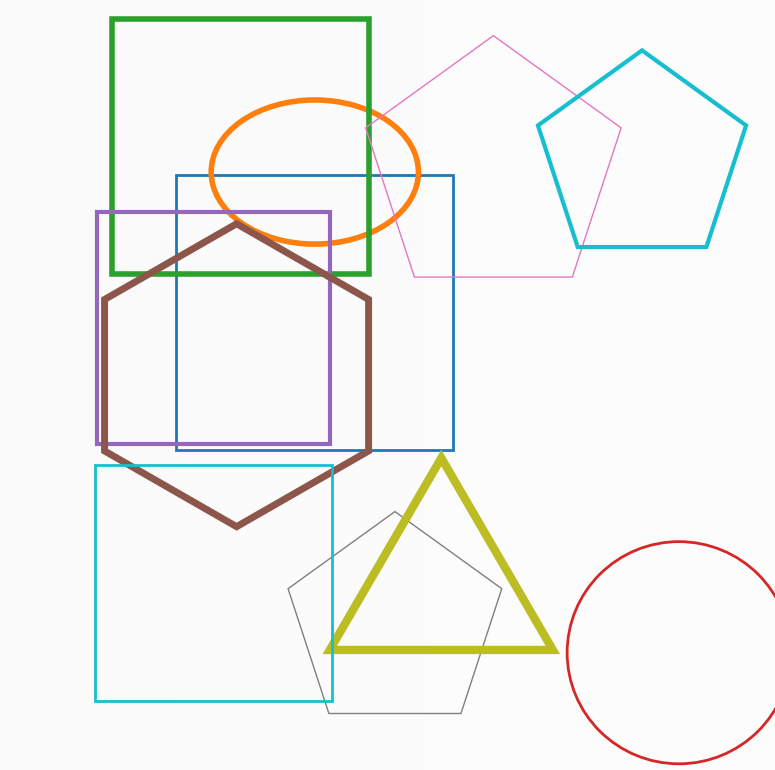[{"shape": "square", "thickness": 1, "radius": 0.89, "center": [0.406, 0.594]}, {"shape": "oval", "thickness": 2, "radius": 0.67, "center": [0.406, 0.777]}, {"shape": "square", "thickness": 2, "radius": 0.83, "center": [0.311, 0.81]}, {"shape": "circle", "thickness": 1, "radius": 0.72, "center": [0.876, 0.152]}, {"shape": "square", "thickness": 1.5, "radius": 0.75, "center": [0.275, 0.574]}, {"shape": "hexagon", "thickness": 2.5, "radius": 0.98, "center": [0.305, 0.513]}, {"shape": "pentagon", "thickness": 0.5, "radius": 0.87, "center": [0.637, 0.78]}, {"shape": "pentagon", "thickness": 0.5, "radius": 0.72, "center": [0.51, 0.191]}, {"shape": "triangle", "thickness": 3, "radius": 0.83, "center": [0.569, 0.239]}, {"shape": "square", "thickness": 1, "radius": 0.77, "center": [0.276, 0.243]}, {"shape": "pentagon", "thickness": 1.5, "radius": 0.71, "center": [0.828, 0.793]}]